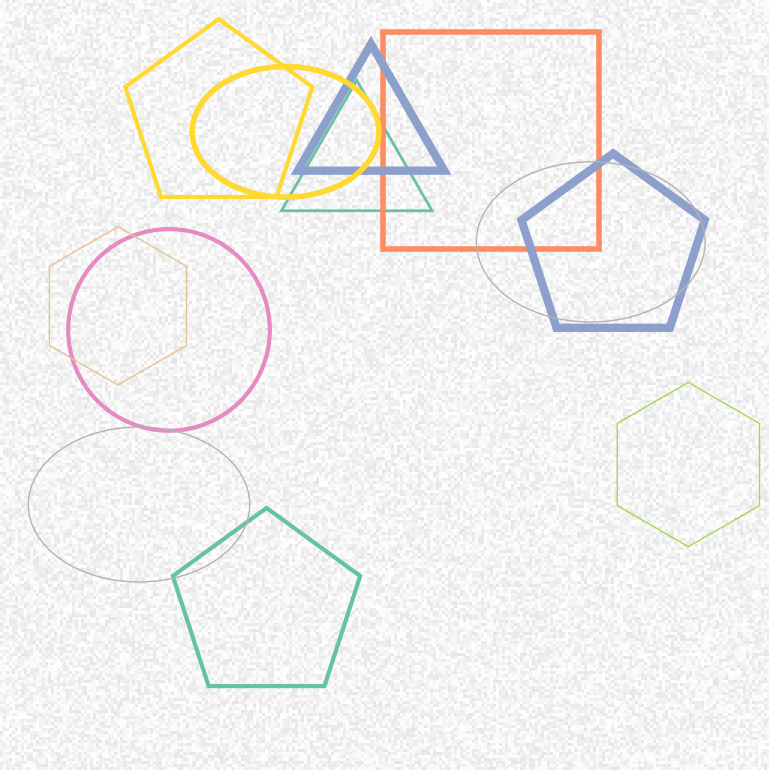[{"shape": "pentagon", "thickness": 1.5, "radius": 0.64, "center": [0.346, 0.212]}, {"shape": "triangle", "thickness": 1, "radius": 0.56, "center": [0.463, 0.783]}, {"shape": "square", "thickness": 2, "radius": 0.7, "center": [0.637, 0.817]}, {"shape": "pentagon", "thickness": 3, "radius": 0.63, "center": [0.796, 0.676]}, {"shape": "triangle", "thickness": 3, "radius": 0.55, "center": [0.482, 0.833]}, {"shape": "circle", "thickness": 1.5, "radius": 0.65, "center": [0.22, 0.572]}, {"shape": "hexagon", "thickness": 0.5, "radius": 0.53, "center": [0.894, 0.397]}, {"shape": "oval", "thickness": 2, "radius": 0.61, "center": [0.371, 0.829]}, {"shape": "pentagon", "thickness": 1.5, "radius": 0.64, "center": [0.284, 0.848]}, {"shape": "hexagon", "thickness": 0.5, "radius": 0.51, "center": [0.153, 0.603]}, {"shape": "oval", "thickness": 0.5, "radius": 0.74, "center": [0.767, 0.686]}, {"shape": "oval", "thickness": 0.5, "radius": 0.72, "center": [0.181, 0.345]}]